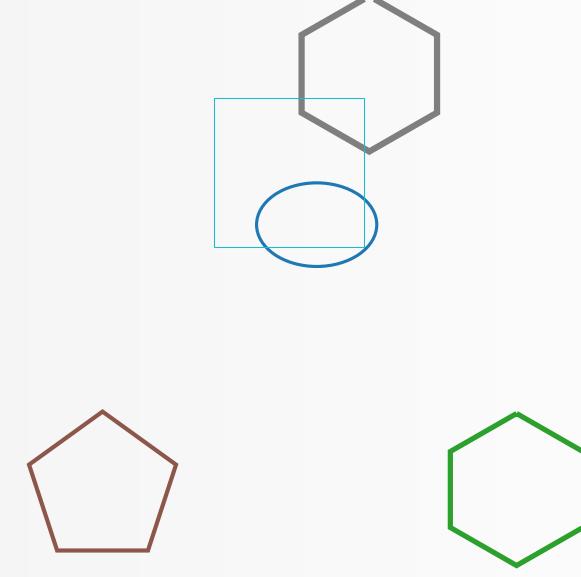[{"shape": "oval", "thickness": 1.5, "radius": 0.52, "center": [0.545, 0.61]}, {"shape": "hexagon", "thickness": 2.5, "radius": 0.66, "center": [0.889, 0.151]}, {"shape": "pentagon", "thickness": 2, "radius": 0.66, "center": [0.176, 0.153]}, {"shape": "hexagon", "thickness": 3, "radius": 0.67, "center": [0.635, 0.871]}, {"shape": "square", "thickness": 0.5, "radius": 0.64, "center": [0.497, 0.701]}]